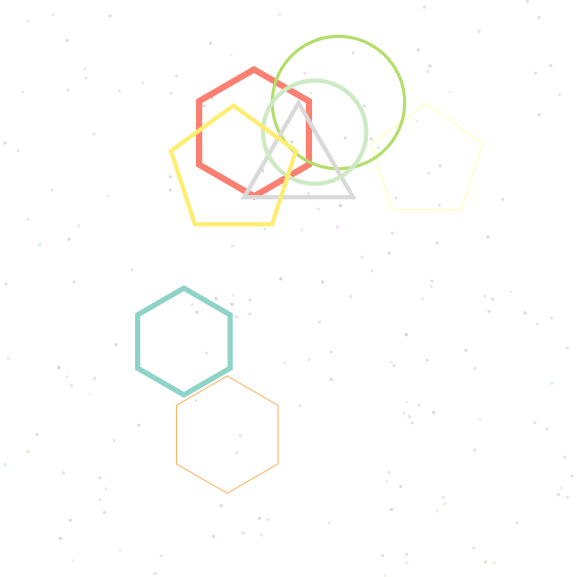[{"shape": "hexagon", "thickness": 2.5, "radius": 0.46, "center": [0.318, 0.408]}, {"shape": "pentagon", "thickness": 0.5, "radius": 0.51, "center": [0.739, 0.718]}, {"shape": "hexagon", "thickness": 3, "radius": 0.55, "center": [0.44, 0.769]}, {"shape": "hexagon", "thickness": 0.5, "radius": 0.51, "center": [0.393, 0.247]}, {"shape": "circle", "thickness": 1.5, "radius": 0.57, "center": [0.586, 0.822]}, {"shape": "triangle", "thickness": 2, "radius": 0.54, "center": [0.517, 0.712]}, {"shape": "circle", "thickness": 2, "radius": 0.45, "center": [0.545, 0.77]}, {"shape": "pentagon", "thickness": 2, "radius": 0.57, "center": [0.404, 0.703]}]